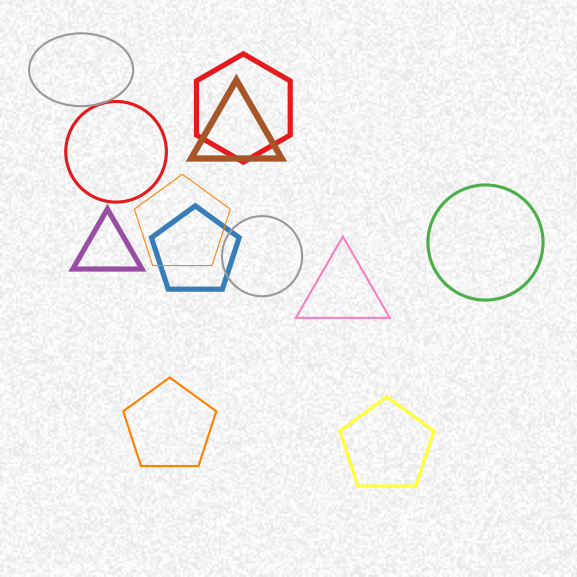[{"shape": "circle", "thickness": 1.5, "radius": 0.44, "center": [0.201, 0.736]}, {"shape": "hexagon", "thickness": 2.5, "radius": 0.47, "center": [0.421, 0.812]}, {"shape": "pentagon", "thickness": 2.5, "radius": 0.4, "center": [0.338, 0.563]}, {"shape": "circle", "thickness": 1.5, "radius": 0.5, "center": [0.841, 0.579]}, {"shape": "triangle", "thickness": 2.5, "radius": 0.35, "center": [0.186, 0.568]}, {"shape": "pentagon", "thickness": 1, "radius": 0.42, "center": [0.294, 0.261]}, {"shape": "pentagon", "thickness": 0.5, "radius": 0.44, "center": [0.316, 0.61]}, {"shape": "pentagon", "thickness": 1.5, "radius": 0.43, "center": [0.67, 0.227]}, {"shape": "triangle", "thickness": 3, "radius": 0.45, "center": [0.409, 0.77]}, {"shape": "triangle", "thickness": 1, "radius": 0.47, "center": [0.594, 0.496]}, {"shape": "circle", "thickness": 1, "radius": 0.35, "center": [0.454, 0.556]}, {"shape": "oval", "thickness": 1, "radius": 0.45, "center": [0.141, 0.878]}]